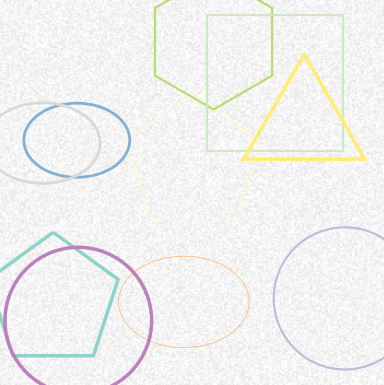[{"shape": "pentagon", "thickness": 2.5, "radius": 0.89, "center": [0.138, 0.219]}, {"shape": "pentagon", "thickness": 0.5, "radius": 0.92, "center": [0.503, 0.574]}, {"shape": "circle", "thickness": 1.5, "radius": 0.92, "center": [0.896, 0.225]}, {"shape": "oval", "thickness": 2, "radius": 0.69, "center": [0.199, 0.636]}, {"shape": "oval", "thickness": 0.5, "radius": 0.85, "center": [0.477, 0.216]}, {"shape": "hexagon", "thickness": 1.5, "radius": 0.88, "center": [0.555, 0.891]}, {"shape": "oval", "thickness": 2, "radius": 0.75, "center": [0.111, 0.628]}, {"shape": "circle", "thickness": 2.5, "radius": 0.95, "center": [0.203, 0.167]}, {"shape": "square", "thickness": 1.5, "radius": 0.88, "center": [0.714, 0.784]}, {"shape": "triangle", "thickness": 2.5, "radius": 0.91, "center": [0.79, 0.677]}]